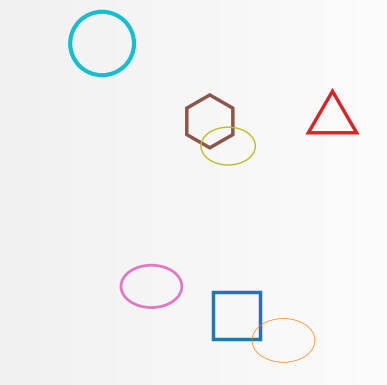[{"shape": "square", "thickness": 2.5, "radius": 0.31, "center": [0.61, 0.18]}, {"shape": "oval", "thickness": 0.5, "radius": 0.41, "center": [0.732, 0.116]}, {"shape": "triangle", "thickness": 2.5, "radius": 0.36, "center": [0.858, 0.691]}, {"shape": "hexagon", "thickness": 2.5, "radius": 0.34, "center": [0.541, 0.685]}, {"shape": "oval", "thickness": 2, "radius": 0.39, "center": [0.391, 0.256]}, {"shape": "oval", "thickness": 1, "radius": 0.35, "center": [0.589, 0.621]}, {"shape": "circle", "thickness": 3, "radius": 0.41, "center": [0.264, 0.887]}]